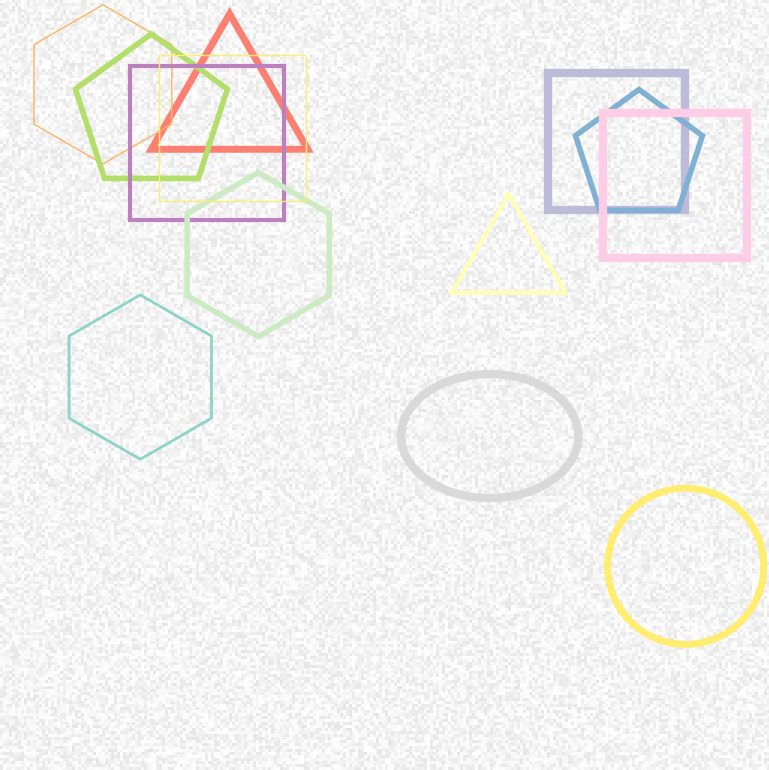[{"shape": "hexagon", "thickness": 1, "radius": 0.53, "center": [0.182, 0.51]}, {"shape": "triangle", "thickness": 1.5, "radius": 0.43, "center": [0.661, 0.663]}, {"shape": "square", "thickness": 3, "radius": 0.44, "center": [0.8, 0.817]}, {"shape": "triangle", "thickness": 2.5, "radius": 0.59, "center": [0.298, 0.865]}, {"shape": "pentagon", "thickness": 2, "radius": 0.43, "center": [0.83, 0.797]}, {"shape": "hexagon", "thickness": 0.5, "radius": 0.52, "center": [0.134, 0.89]}, {"shape": "pentagon", "thickness": 2, "radius": 0.52, "center": [0.197, 0.852]}, {"shape": "square", "thickness": 3, "radius": 0.47, "center": [0.876, 0.759]}, {"shape": "oval", "thickness": 3, "radius": 0.58, "center": [0.636, 0.434]}, {"shape": "square", "thickness": 1.5, "radius": 0.5, "center": [0.269, 0.815]}, {"shape": "hexagon", "thickness": 2, "radius": 0.53, "center": [0.335, 0.67]}, {"shape": "circle", "thickness": 2.5, "radius": 0.51, "center": [0.891, 0.265]}, {"shape": "square", "thickness": 0.5, "radius": 0.48, "center": [0.302, 0.834]}]